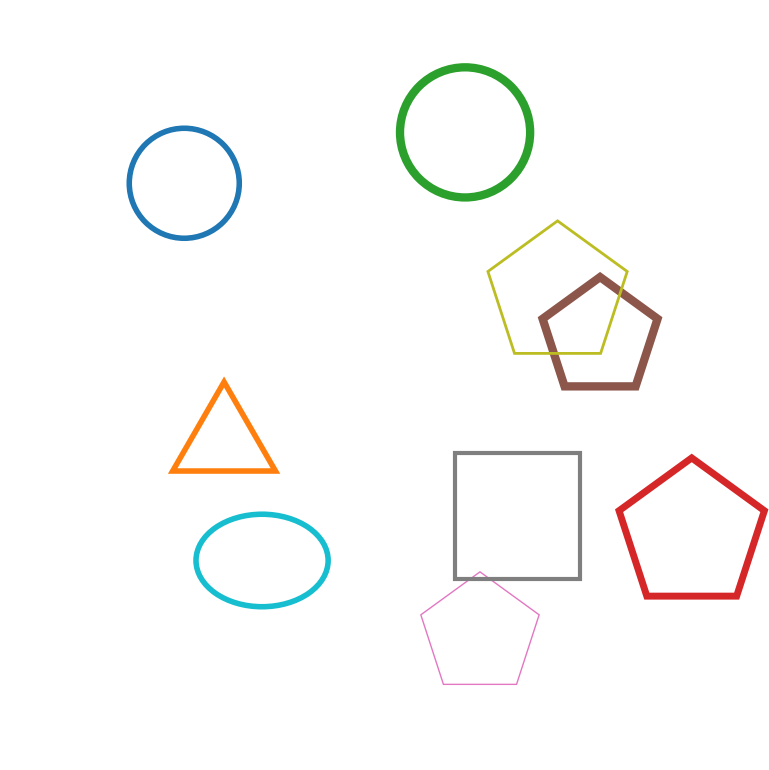[{"shape": "circle", "thickness": 2, "radius": 0.36, "center": [0.239, 0.762]}, {"shape": "triangle", "thickness": 2, "radius": 0.39, "center": [0.291, 0.427]}, {"shape": "circle", "thickness": 3, "radius": 0.42, "center": [0.604, 0.828]}, {"shape": "pentagon", "thickness": 2.5, "radius": 0.5, "center": [0.898, 0.306]}, {"shape": "pentagon", "thickness": 3, "radius": 0.39, "center": [0.779, 0.562]}, {"shape": "pentagon", "thickness": 0.5, "radius": 0.4, "center": [0.623, 0.177]}, {"shape": "square", "thickness": 1.5, "radius": 0.41, "center": [0.672, 0.33]}, {"shape": "pentagon", "thickness": 1, "radius": 0.48, "center": [0.724, 0.618]}, {"shape": "oval", "thickness": 2, "radius": 0.43, "center": [0.34, 0.272]}]